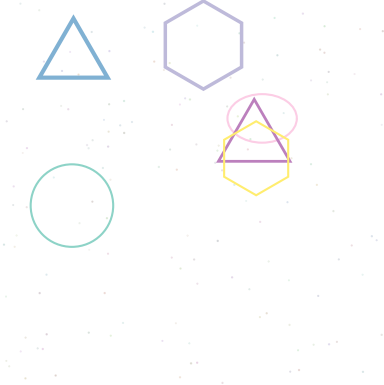[{"shape": "circle", "thickness": 1.5, "radius": 0.54, "center": [0.187, 0.466]}, {"shape": "hexagon", "thickness": 2.5, "radius": 0.57, "center": [0.528, 0.883]}, {"shape": "triangle", "thickness": 3, "radius": 0.51, "center": [0.191, 0.85]}, {"shape": "oval", "thickness": 1.5, "radius": 0.45, "center": [0.681, 0.692]}, {"shape": "triangle", "thickness": 2, "radius": 0.54, "center": [0.66, 0.635]}, {"shape": "hexagon", "thickness": 1.5, "radius": 0.48, "center": [0.665, 0.589]}]